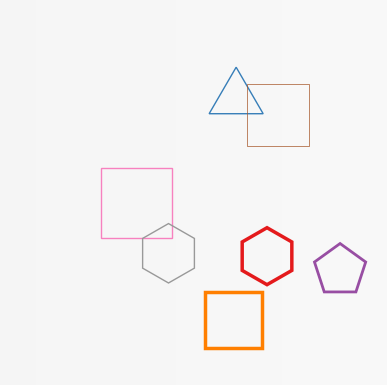[{"shape": "hexagon", "thickness": 2.5, "radius": 0.37, "center": [0.689, 0.335]}, {"shape": "triangle", "thickness": 1, "radius": 0.4, "center": [0.609, 0.745]}, {"shape": "pentagon", "thickness": 2, "radius": 0.35, "center": [0.878, 0.298]}, {"shape": "square", "thickness": 2.5, "radius": 0.37, "center": [0.603, 0.168]}, {"shape": "square", "thickness": 0.5, "radius": 0.4, "center": [0.717, 0.701]}, {"shape": "square", "thickness": 1, "radius": 0.46, "center": [0.353, 0.473]}, {"shape": "hexagon", "thickness": 1, "radius": 0.39, "center": [0.435, 0.342]}]